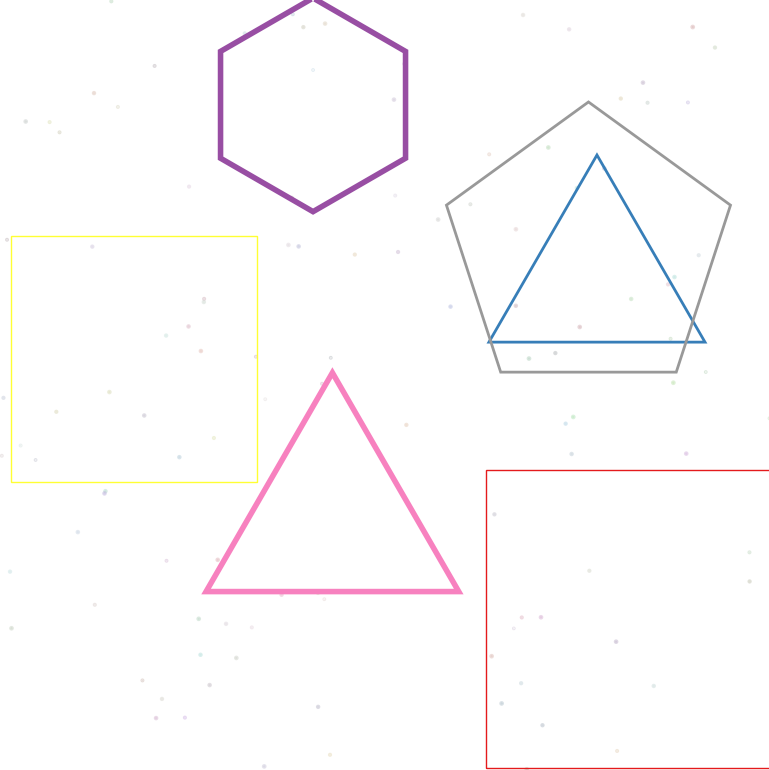[{"shape": "square", "thickness": 0.5, "radius": 0.97, "center": [0.824, 0.196]}, {"shape": "triangle", "thickness": 1, "radius": 0.81, "center": [0.775, 0.637]}, {"shape": "hexagon", "thickness": 2, "radius": 0.69, "center": [0.407, 0.864]}, {"shape": "square", "thickness": 0.5, "radius": 0.8, "center": [0.175, 0.534]}, {"shape": "triangle", "thickness": 2, "radius": 0.95, "center": [0.432, 0.326]}, {"shape": "pentagon", "thickness": 1, "radius": 0.97, "center": [0.764, 0.674]}]